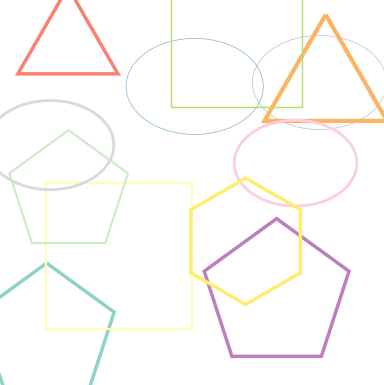[{"shape": "pentagon", "thickness": 2.5, "radius": 0.92, "center": [0.121, 0.132]}, {"shape": "square", "thickness": 1.5, "radius": 0.95, "center": [0.309, 0.335]}, {"shape": "oval", "thickness": 0.5, "radius": 0.87, "center": [0.83, 0.786]}, {"shape": "triangle", "thickness": 2.5, "radius": 0.75, "center": [0.176, 0.883]}, {"shape": "oval", "thickness": 0.5, "radius": 0.89, "center": [0.506, 0.776]}, {"shape": "triangle", "thickness": 3, "radius": 0.92, "center": [0.846, 0.778]}, {"shape": "square", "thickness": 1, "radius": 0.85, "center": [0.614, 0.892]}, {"shape": "oval", "thickness": 2, "radius": 0.8, "center": [0.768, 0.576]}, {"shape": "oval", "thickness": 2, "radius": 0.83, "center": [0.13, 0.623]}, {"shape": "pentagon", "thickness": 2.5, "radius": 0.99, "center": [0.719, 0.234]}, {"shape": "pentagon", "thickness": 1.5, "radius": 0.81, "center": [0.178, 0.5]}, {"shape": "hexagon", "thickness": 2.5, "radius": 0.82, "center": [0.638, 0.373]}]